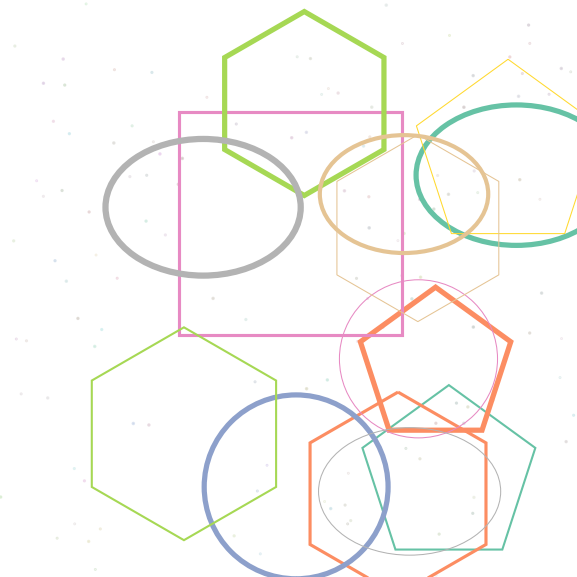[{"shape": "pentagon", "thickness": 1, "radius": 0.79, "center": [0.777, 0.175]}, {"shape": "oval", "thickness": 2.5, "radius": 0.87, "center": [0.894, 0.696]}, {"shape": "hexagon", "thickness": 1.5, "radius": 0.88, "center": [0.689, 0.144]}, {"shape": "pentagon", "thickness": 2.5, "radius": 0.68, "center": [0.754, 0.365]}, {"shape": "circle", "thickness": 2.5, "radius": 0.8, "center": [0.513, 0.156]}, {"shape": "square", "thickness": 1.5, "radius": 0.96, "center": [0.503, 0.612]}, {"shape": "circle", "thickness": 0.5, "radius": 0.68, "center": [0.725, 0.378]}, {"shape": "hexagon", "thickness": 1, "radius": 0.92, "center": [0.319, 0.248]}, {"shape": "hexagon", "thickness": 2.5, "radius": 0.8, "center": [0.527, 0.82]}, {"shape": "pentagon", "thickness": 0.5, "radius": 0.83, "center": [0.88, 0.73]}, {"shape": "hexagon", "thickness": 0.5, "radius": 0.81, "center": [0.724, 0.604]}, {"shape": "oval", "thickness": 2, "radius": 0.73, "center": [0.7, 0.663]}, {"shape": "oval", "thickness": 3, "radius": 0.85, "center": [0.352, 0.64]}, {"shape": "oval", "thickness": 0.5, "radius": 0.79, "center": [0.709, 0.148]}]